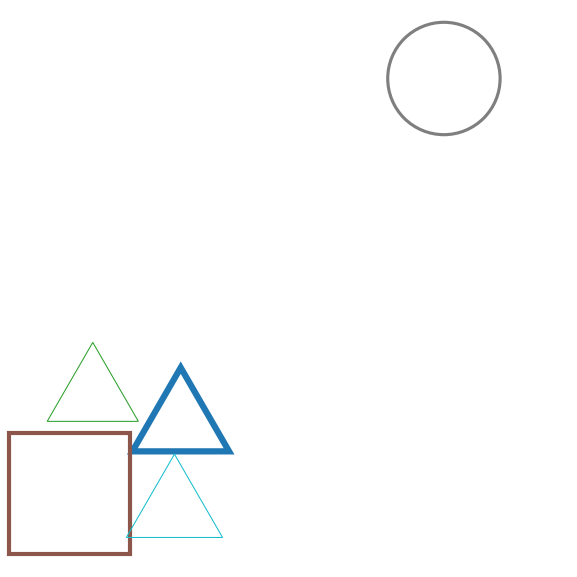[{"shape": "triangle", "thickness": 3, "radius": 0.48, "center": [0.313, 0.266]}, {"shape": "triangle", "thickness": 0.5, "radius": 0.46, "center": [0.161, 0.315]}, {"shape": "square", "thickness": 2, "radius": 0.52, "center": [0.12, 0.145]}, {"shape": "circle", "thickness": 1.5, "radius": 0.49, "center": [0.769, 0.863]}, {"shape": "triangle", "thickness": 0.5, "radius": 0.48, "center": [0.302, 0.117]}]